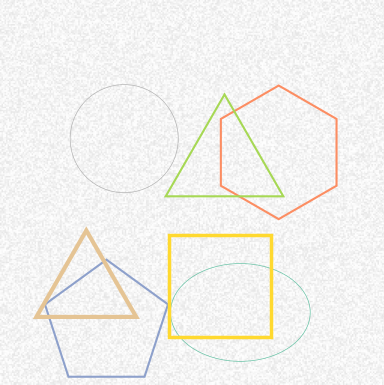[{"shape": "oval", "thickness": 0.5, "radius": 0.91, "center": [0.624, 0.188]}, {"shape": "hexagon", "thickness": 1.5, "radius": 0.87, "center": [0.724, 0.604]}, {"shape": "pentagon", "thickness": 1.5, "radius": 0.84, "center": [0.277, 0.157]}, {"shape": "triangle", "thickness": 1.5, "radius": 0.88, "center": [0.583, 0.578]}, {"shape": "square", "thickness": 2.5, "radius": 0.67, "center": [0.571, 0.257]}, {"shape": "triangle", "thickness": 3, "radius": 0.75, "center": [0.224, 0.252]}, {"shape": "circle", "thickness": 0.5, "radius": 0.7, "center": [0.323, 0.64]}]